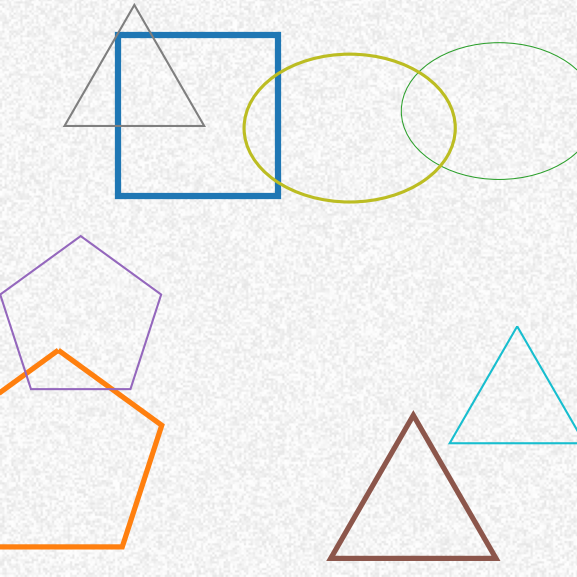[{"shape": "square", "thickness": 3, "radius": 0.7, "center": [0.343, 0.799]}, {"shape": "pentagon", "thickness": 2.5, "radius": 0.94, "center": [0.101, 0.204]}, {"shape": "oval", "thickness": 0.5, "radius": 0.85, "center": [0.864, 0.807]}, {"shape": "pentagon", "thickness": 1, "radius": 0.73, "center": [0.14, 0.444]}, {"shape": "triangle", "thickness": 2.5, "radius": 0.83, "center": [0.716, 0.115]}, {"shape": "triangle", "thickness": 1, "radius": 0.7, "center": [0.233, 0.851]}, {"shape": "oval", "thickness": 1.5, "radius": 0.91, "center": [0.605, 0.777]}, {"shape": "triangle", "thickness": 1, "radius": 0.67, "center": [0.896, 0.299]}]